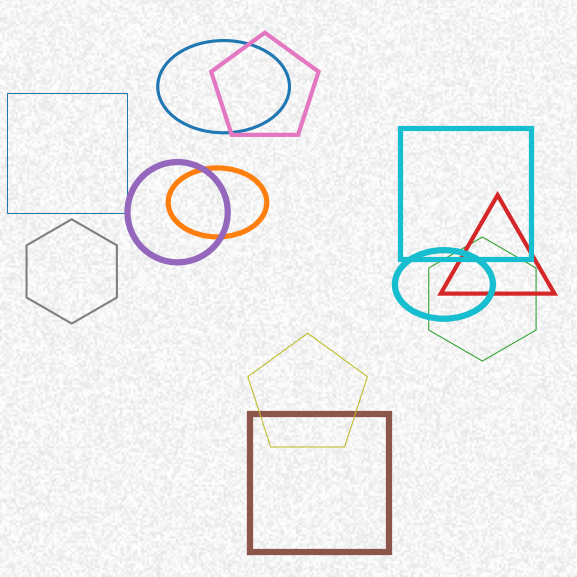[{"shape": "square", "thickness": 0.5, "radius": 0.52, "center": [0.115, 0.735]}, {"shape": "oval", "thickness": 1.5, "radius": 0.57, "center": [0.387, 0.849]}, {"shape": "oval", "thickness": 2.5, "radius": 0.43, "center": [0.377, 0.649]}, {"shape": "hexagon", "thickness": 0.5, "radius": 0.54, "center": [0.835, 0.481]}, {"shape": "triangle", "thickness": 2, "radius": 0.57, "center": [0.862, 0.548]}, {"shape": "circle", "thickness": 3, "radius": 0.43, "center": [0.308, 0.632]}, {"shape": "square", "thickness": 3, "radius": 0.6, "center": [0.553, 0.162]}, {"shape": "pentagon", "thickness": 2, "radius": 0.49, "center": [0.459, 0.845]}, {"shape": "hexagon", "thickness": 1, "radius": 0.45, "center": [0.124, 0.529]}, {"shape": "pentagon", "thickness": 0.5, "radius": 0.54, "center": [0.533, 0.313]}, {"shape": "oval", "thickness": 3, "radius": 0.42, "center": [0.769, 0.507]}, {"shape": "square", "thickness": 2.5, "radius": 0.57, "center": [0.806, 0.664]}]